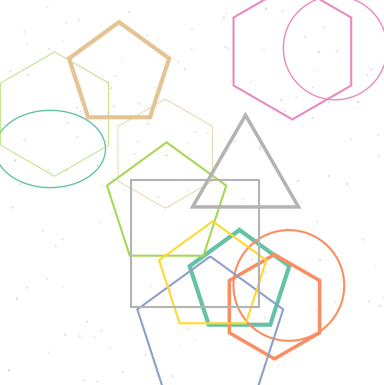[{"shape": "pentagon", "thickness": 3, "radius": 0.68, "center": [0.622, 0.267]}, {"shape": "oval", "thickness": 1, "radius": 0.72, "center": [0.131, 0.613]}, {"shape": "hexagon", "thickness": 2.5, "radius": 0.68, "center": [0.713, 0.203]}, {"shape": "circle", "thickness": 1.5, "radius": 0.72, "center": [0.75, 0.259]}, {"shape": "pentagon", "thickness": 1.5, "radius": 1.0, "center": [0.546, 0.135]}, {"shape": "hexagon", "thickness": 1.5, "radius": 0.88, "center": [0.759, 0.866]}, {"shape": "circle", "thickness": 1, "radius": 0.67, "center": [0.871, 0.875]}, {"shape": "pentagon", "thickness": 1.5, "radius": 0.81, "center": [0.433, 0.468]}, {"shape": "hexagon", "thickness": 0.5, "radius": 0.81, "center": [0.142, 0.704]}, {"shape": "pentagon", "thickness": 1.5, "radius": 0.73, "center": [0.553, 0.279]}, {"shape": "hexagon", "thickness": 0.5, "radius": 0.71, "center": [0.429, 0.601]}, {"shape": "pentagon", "thickness": 3, "radius": 0.68, "center": [0.309, 0.806]}, {"shape": "square", "thickness": 1.5, "radius": 0.83, "center": [0.507, 0.367]}, {"shape": "triangle", "thickness": 2.5, "radius": 0.79, "center": [0.638, 0.542]}]